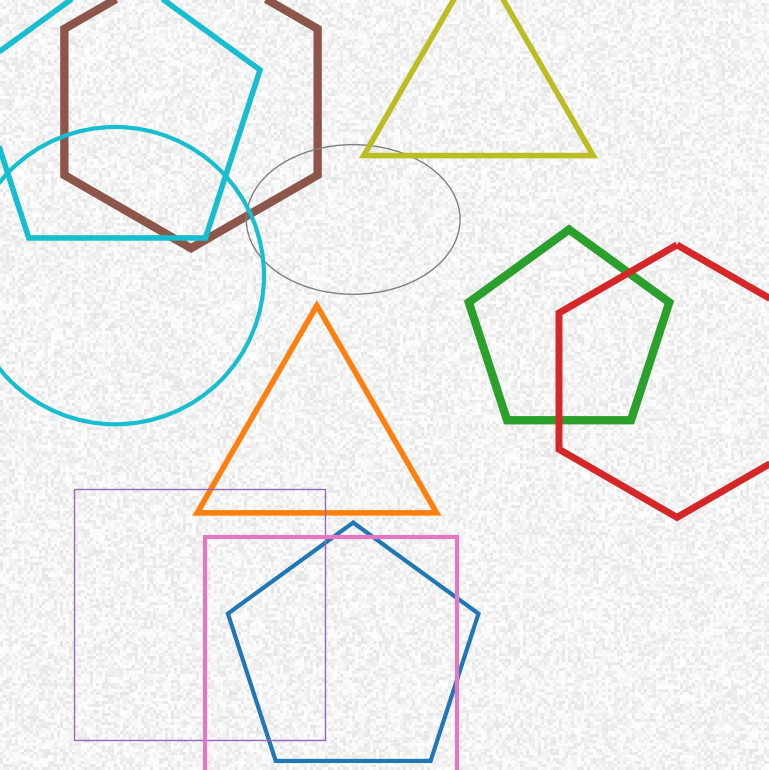[{"shape": "pentagon", "thickness": 1.5, "radius": 0.86, "center": [0.459, 0.15]}, {"shape": "triangle", "thickness": 2, "radius": 0.9, "center": [0.412, 0.424]}, {"shape": "pentagon", "thickness": 3, "radius": 0.68, "center": [0.739, 0.565]}, {"shape": "hexagon", "thickness": 2.5, "radius": 0.88, "center": [0.879, 0.505]}, {"shape": "square", "thickness": 0.5, "radius": 0.82, "center": [0.259, 0.202]}, {"shape": "hexagon", "thickness": 3, "radius": 0.95, "center": [0.248, 0.868]}, {"shape": "square", "thickness": 1.5, "radius": 0.82, "center": [0.43, 0.139]}, {"shape": "oval", "thickness": 0.5, "radius": 0.69, "center": [0.459, 0.715]}, {"shape": "triangle", "thickness": 2, "radius": 0.86, "center": [0.621, 0.884]}, {"shape": "pentagon", "thickness": 2, "radius": 0.98, "center": [0.152, 0.849]}, {"shape": "circle", "thickness": 1.5, "radius": 0.97, "center": [0.15, 0.642]}]